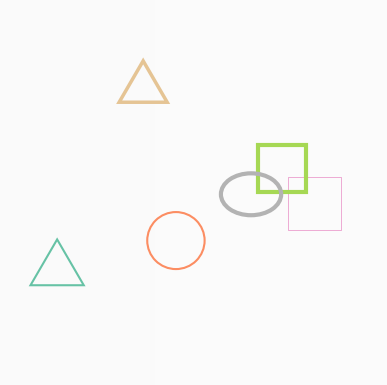[{"shape": "triangle", "thickness": 1.5, "radius": 0.4, "center": [0.147, 0.299]}, {"shape": "circle", "thickness": 1.5, "radius": 0.37, "center": [0.454, 0.375]}, {"shape": "square", "thickness": 0.5, "radius": 0.34, "center": [0.811, 0.472]}, {"shape": "square", "thickness": 3, "radius": 0.31, "center": [0.729, 0.562]}, {"shape": "triangle", "thickness": 2.5, "radius": 0.36, "center": [0.369, 0.77]}, {"shape": "oval", "thickness": 3, "radius": 0.39, "center": [0.648, 0.495]}]